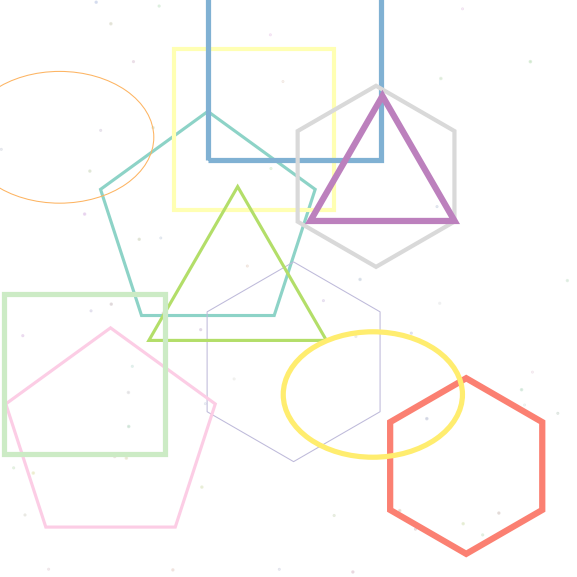[{"shape": "pentagon", "thickness": 1.5, "radius": 0.98, "center": [0.36, 0.611]}, {"shape": "square", "thickness": 2, "radius": 0.7, "center": [0.44, 0.775]}, {"shape": "hexagon", "thickness": 0.5, "radius": 0.86, "center": [0.508, 0.373]}, {"shape": "hexagon", "thickness": 3, "radius": 0.76, "center": [0.807, 0.192]}, {"shape": "square", "thickness": 2.5, "radius": 0.75, "center": [0.51, 0.871]}, {"shape": "oval", "thickness": 0.5, "radius": 0.81, "center": [0.103, 0.761]}, {"shape": "triangle", "thickness": 1.5, "radius": 0.89, "center": [0.412, 0.498]}, {"shape": "pentagon", "thickness": 1.5, "radius": 0.95, "center": [0.191, 0.241]}, {"shape": "hexagon", "thickness": 2, "radius": 0.78, "center": [0.651, 0.694]}, {"shape": "triangle", "thickness": 3, "radius": 0.72, "center": [0.662, 0.689]}, {"shape": "square", "thickness": 2.5, "radius": 0.69, "center": [0.147, 0.352]}, {"shape": "oval", "thickness": 2.5, "radius": 0.78, "center": [0.646, 0.316]}]